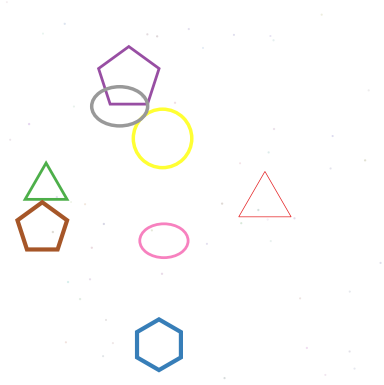[{"shape": "triangle", "thickness": 0.5, "radius": 0.39, "center": [0.688, 0.476]}, {"shape": "hexagon", "thickness": 3, "radius": 0.33, "center": [0.413, 0.105]}, {"shape": "triangle", "thickness": 2, "radius": 0.31, "center": [0.12, 0.514]}, {"shape": "pentagon", "thickness": 2, "radius": 0.41, "center": [0.335, 0.796]}, {"shape": "circle", "thickness": 2.5, "radius": 0.38, "center": [0.422, 0.64]}, {"shape": "pentagon", "thickness": 3, "radius": 0.34, "center": [0.11, 0.407]}, {"shape": "oval", "thickness": 2, "radius": 0.31, "center": [0.426, 0.375]}, {"shape": "oval", "thickness": 2.5, "radius": 0.36, "center": [0.311, 0.724]}]